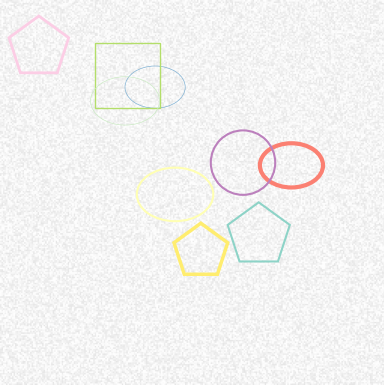[{"shape": "pentagon", "thickness": 1.5, "radius": 0.42, "center": [0.672, 0.39]}, {"shape": "oval", "thickness": 1.5, "radius": 0.5, "center": [0.455, 0.495]}, {"shape": "oval", "thickness": 3, "radius": 0.41, "center": [0.757, 0.57]}, {"shape": "oval", "thickness": 0.5, "radius": 0.39, "center": [0.403, 0.774]}, {"shape": "square", "thickness": 1, "radius": 0.42, "center": [0.331, 0.805]}, {"shape": "pentagon", "thickness": 2, "radius": 0.41, "center": [0.101, 0.877]}, {"shape": "circle", "thickness": 1.5, "radius": 0.42, "center": [0.631, 0.578]}, {"shape": "oval", "thickness": 0.5, "radius": 0.45, "center": [0.325, 0.738]}, {"shape": "pentagon", "thickness": 2.5, "radius": 0.37, "center": [0.522, 0.347]}]